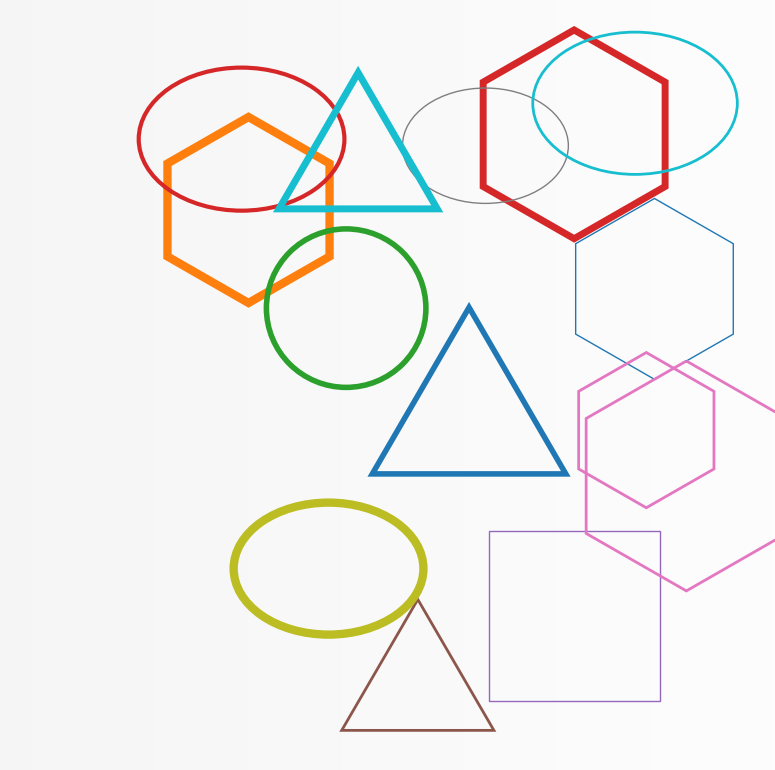[{"shape": "hexagon", "thickness": 0.5, "radius": 0.59, "center": [0.844, 0.625]}, {"shape": "triangle", "thickness": 2, "radius": 0.72, "center": [0.605, 0.457]}, {"shape": "hexagon", "thickness": 3, "radius": 0.6, "center": [0.321, 0.727]}, {"shape": "circle", "thickness": 2, "radius": 0.51, "center": [0.447, 0.6]}, {"shape": "hexagon", "thickness": 2.5, "radius": 0.68, "center": [0.741, 0.826]}, {"shape": "oval", "thickness": 1.5, "radius": 0.66, "center": [0.312, 0.819]}, {"shape": "square", "thickness": 0.5, "radius": 0.55, "center": [0.741, 0.2]}, {"shape": "triangle", "thickness": 1, "radius": 0.57, "center": [0.539, 0.108]}, {"shape": "hexagon", "thickness": 1, "radius": 0.5, "center": [0.834, 0.441]}, {"shape": "hexagon", "thickness": 1, "radius": 0.75, "center": [0.886, 0.382]}, {"shape": "oval", "thickness": 0.5, "radius": 0.54, "center": [0.626, 0.811]}, {"shape": "oval", "thickness": 3, "radius": 0.61, "center": [0.424, 0.262]}, {"shape": "triangle", "thickness": 2.5, "radius": 0.59, "center": [0.462, 0.788]}, {"shape": "oval", "thickness": 1, "radius": 0.66, "center": [0.819, 0.866]}]